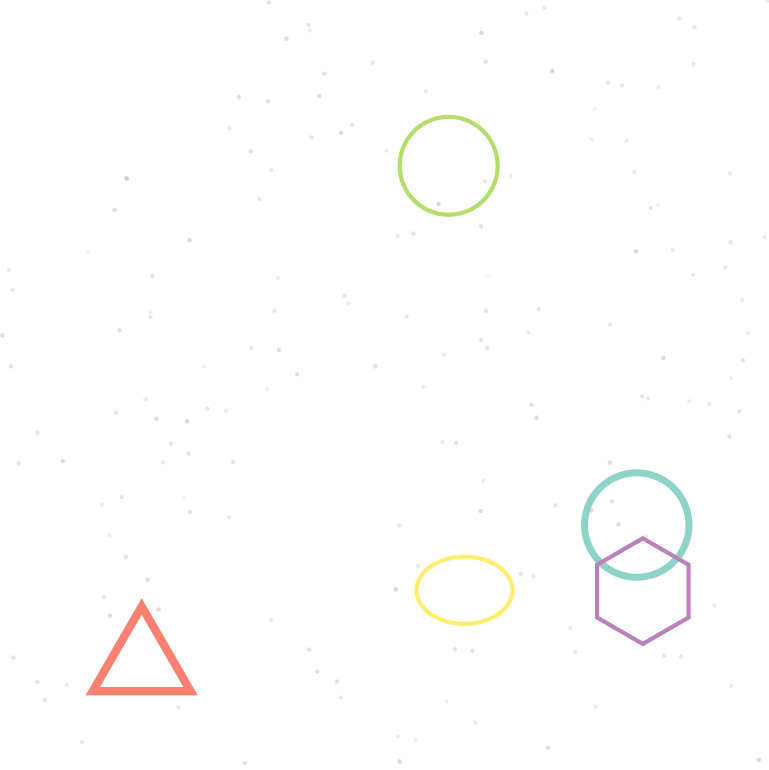[{"shape": "circle", "thickness": 2.5, "radius": 0.34, "center": [0.827, 0.318]}, {"shape": "triangle", "thickness": 3, "radius": 0.37, "center": [0.184, 0.139]}, {"shape": "circle", "thickness": 1.5, "radius": 0.32, "center": [0.583, 0.785]}, {"shape": "hexagon", "thickness": 1.5, "radius": 0.34, "center": [0.835, 0.232]}, {"shape": "oval", "thickness": 1.5, "radius": 0.31, "center": [0.603, 0.233]}]